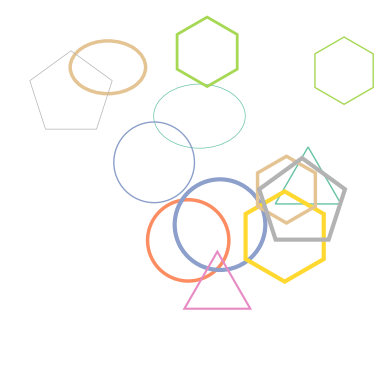[{"shape": "triangle", "thickness": 1, "radius": 0.49, "center": [0.8, 0.52]}, {"shape": "oval", "thickness": 0.5, "radius": 0.59, "center": [0.518, 0.698]}, {"shape": "circle", "thickness": 2.5, "radius": 0.53, "center": [0.489, 0.376]}, {"shape": "circle", "thickness": 3, "radius": 0.59, "center": [0.571, 0.417]}, {"shape": "circle", "thickness": 1, "radius": 0.52, "center": [0.4, 0.578]}, {"shape": "triangle", "thickness": 1.5, "radius": 0.49, "center": [0.564, 0.248]}, {"shape": "hexagon", "thickness": 1, "radius": 0.44, "center": [0.894, 0.816]}, {"shape": "hexagon", "thickness": 2, "radius": 0.45, "center": [0.538, 0.865]}, {"shape": "hexagon", "thickness": 3, "radius": 0.59, "center": [0.739, 0.386]}, {"shape": "oval", "thickness": 2.5, "radius": 0.49, "center": [0.28, 0.825]}, {"shape": "hexagon", "thickness": 2.5, "radius": 0.43, "center": [0.744, 0.507]}, {"shape": "pentagon", "thickness": 0.5, "radius": 0.56, "center": [0.184, 0.756]}, {"shape": "pentagon", "thickness": 3, "radius": 0.59, "center": [0.785, 0.472]}]